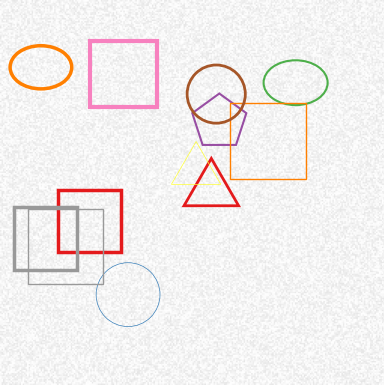[{"shape": "triangle", "thickness": 2, "radius": 0.41, "center": [0.549, 0.507]}, {"shape": "square", "thickness": 2.5, "radius": 0.4, "center": [0.232, 0.425]}, {"shape": "circle", "thickness": 0.5, "radius": 0.41, "center": [0.333, 0.235]}, {"shape": "oval", "thickness": 1.5, "radius": 0.42, "center": [0.768, 0.785]}, {"shape": "pentagon", "thickness": 1.5, "radius": 0.37, "center": [0.57, 0.683]}, {"shape": "oval", "thickness": 2.5, "radius": 0.4, "center": [0.106, 0.825]}, {"shape": "square", "thickness": 1, "radius": 0.49, "center": [0.696, 0.633]}, {"shape": "triangle", "thickness": 0.5, "radius": 0.37, "center": [0.509, 0.558]}, {"shape": "circle", "thickness": 2, "radius": 0.38, "center": [0.562, 0.756]}, {"shape": "square", "thickness": 3, "radius": 0.43, "center": [0.321, 0.808]}, {"shape": "square", "thickness": 2.5, "radius": 0.41, "center": [0.119, 0.381]}, {"shape": "square", "thickness": 1, "radius": 0.48, "center": [0.17, 0.36]}]